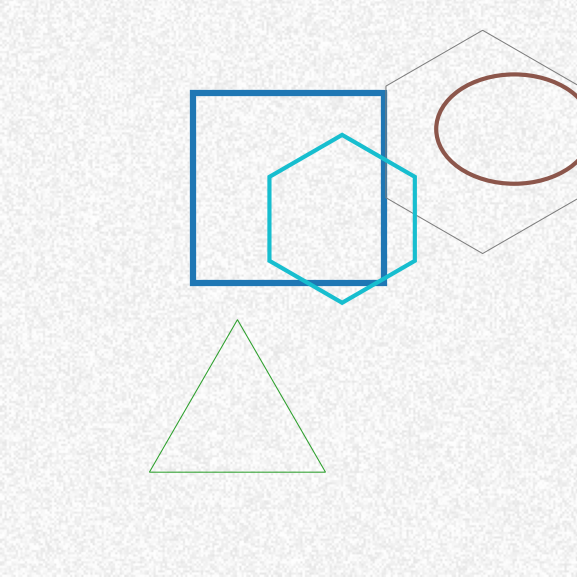[{"shape": "square", "thickness": 3, "radius": 0.82, "center": [0.499, 0.674]}, {"shape": "triangle", "thickness": 0.5, "radius": 0.88, "center": [0.411, 0.27]}, {"shape": "oval", "thickness": 2, "radius": 0.68, "center": [0.891, 0.776]}, {"shape": "hexagon", "thickness": 0.5, "radius": 0.97, "center": [0.836, 0.753]}, {"shape": "hexagon", "thickness": 2, "radius": 0.73, "center": [0.592, 0.62]}]